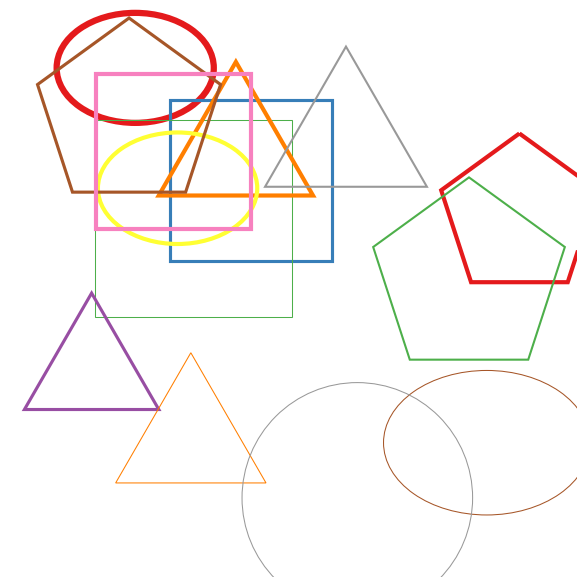[{"shape": "pentagon", "thickness": 2, "radius": 0.71, "center": [0.899, 0.626]}, {"shape": "oval", "thickness": 3, "radius": 0.68, "center": [0.234, 0.882]}, {"shape": "square", "thickness": 1.5, "radius": 0.7, "center": [0.435, 0.687]}, {"shape": "square", "thickness": 0.5, "radius": 0.85, "center": [0.335, 0.62]}, {"shape": "pentagon", "thickness": 1, "radius": 0.87, "center": [0.812, 0.517]}, {"shape": "triangle", "thickness": 1.5, "radius": 0.67, "center": [0.159, 0.357]}, {"shape": "triangle", "thickness": 0.5, "radius": 0.75, "center": [0.33, 0.238]}, {"shape": "triangle", "thickness": 2, "radius": 0.77, "center": [0.408, 0.738]}, {"shape": "oval", "thickness": 2, "radius": 0.69, "center": [0.308, 0.673]}, {"shape": "pentagon", "thickness": 1.5, "radius": 0.83, "center": [0.223, 0.801]}, {"shape": "oval", "thickness": 0.5, "radius": 0.89, "center": [0.843, 0.233]}, {"shape": "square", "thickness": 2, "radius": 0.67, "center": [0.301, 0.737]}, {"shape": "circle", "thickness": 0.5, "radius": 1.0, "center": [0.619, 0.137]}, {"shape": "triangle", "thickness": 1, "radius": 0.81, "center": [0.599, 0.757]}]